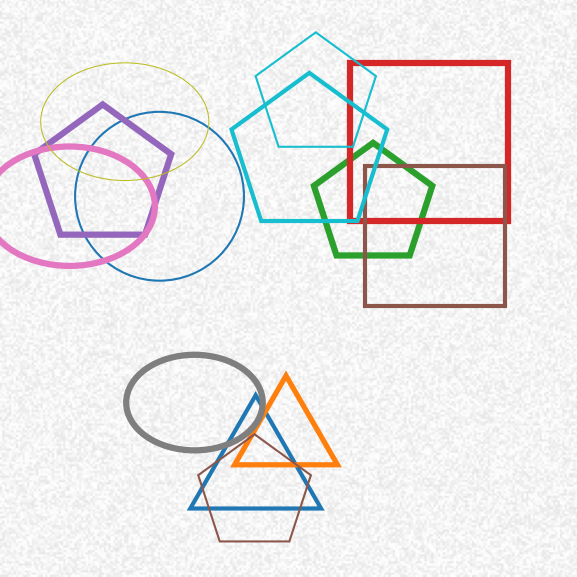[{"shape": "triangle", "thickness": 2, "radius": 0.65, "center": [0.443, 0.184]}, {"shape": "circle", "thickness": 1, "radius": 0.73, "center": [0.276, 0.659]}, {"shape": "triangle", "thickness": 2.5, "radius": 0.51, "center": [0.495, 0.246]}, {"shape": "pentagon", "thickness": 3, "radius": 0.54, "center": [0.646, 0.644]}, {"shape": "square", "thickness": 3, "radius": 0.68, "center": [0.743, 0.753]}, {"shape": "pentagon", "thickness": 3, "radius": 0.62, "center": [0.178, 0.694]}, {"shape": "square", "thickness": 2, "radius": 0.61, "center": [0.754, 0.59]}, {"shape": "pentagon", "thickness": 1, "radius": 0.51, "center": [0.441, 0.145]}, {"shape": "oval", "thickness": 3, "radius": 0.74, "center": [0.121, 0.642]}, {"shape": "oval", "thickness": 3, "radius": 0.59, "center": [0.337, 0.302]}, {"shape": "oval", "thickness": 0.5, "radius": 0.73, "center": [0.216, 0.788]}, {"shape": "pentagon", "thickness": 1, "radius": 0.55, "center": [0.547, 0.834]}, {"shape": "pentagon", "thickness": 2, "radius": 0.71, "center": [0.536, 0.731]}]